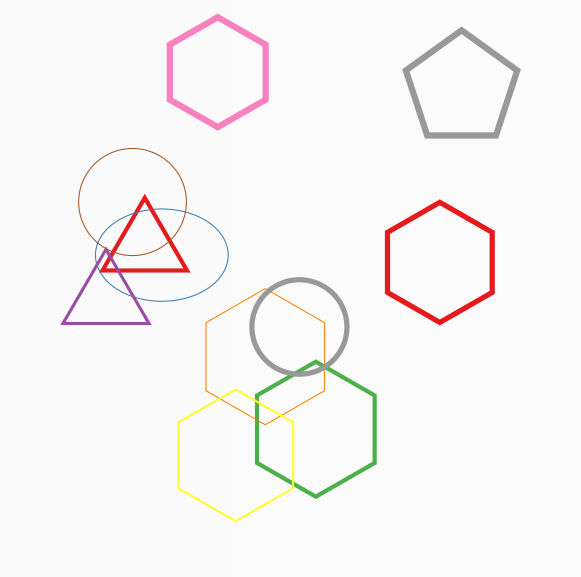[{"shape": "triangle", "thickness": 2, "radius": 0.42, "center": [0.249, 0.573]}, {"shape": "hexagon", "thickness": 2.5, "radius": 0.52, "center": [0.757, 0.545]}, {"shape": "oval", "thickness": 0.5, "radius": 0.57, "center": [0.278, 0.557]}, {"shape": "hexagon", "thickness": 2, "radius": 0.58, "center": [0.543, 0.256]}, {"shape": "triangle", "thickness": 1.5, "radius": 0.43, "center": [0.182, 0.482]}, {"shape": "hexagon", "thickness": 0.5, "radius": 0.59, "center": [0.456, 0.381]}, {"shape": "hexagon", "thickness": 1, "radius": 0.57, "center": [0.406, 0.211]}, {"shape": "circle", "thickness": 0.5, "radius": 0.46, "center": [0.228, 0.649]}, {"shape": "hexagon", "thickness": 3, "radius": 0.48, "center": [0.375, 0.874]}, {"shape": "circle", "thickness": 2.5, "radius": 0.41, "center": [0.515, 0.433]}, {"shape": "pentagon", "thickness": 3, "radius": 0.5, "center": [0.794, 0.846]}]